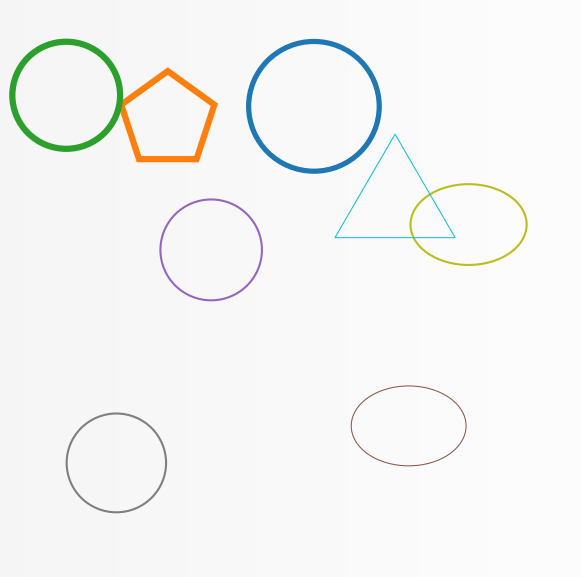[{"shape": "circle", "thickness": 2.5, "radius": 0.56, "center": [0.54, 0.815]}, {"shape": "pentagon", "thickness": 3, "radius": 0.42, "center": [0.289, 0.792]}, {"shape": "circle", "thickness": 3, "radius": 0.46, "center": [0.114, 0.834]}, {"shape": "circle", "thickness": 1, "radius": 0.44, "center": [0.363, 0.566]}, {"shape": "oval", "thickness": 0.5, "radius": 0.49, "center": [0.703, 0.262]}, {"shape": "circle", "thickness": 1, "radius": 0.43, "center": [0.2, 0.198]}, {"shape": "oval", "thickness": 1, "radius": 0.5, "center": [0.806, 0.61]}, {"shape": "triangle", "thickness": 0.5, "radius": 0.6, "center": [0.68, 0.647]}]